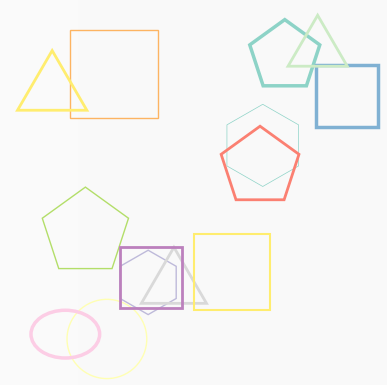[{"shape": "hexagon", "thickness": 0.5, "radius": 0.53, "center": [0.678, 0.622]}, {"shape": "pentagon", "thickness": 2.5, "radius": 0.48, "center": [0.735, 0.854]}, {"shape": "circle", "thickness": 1, "radius": 0.51, "center": [0.276, 0.12]}, {"shape": "hexagon", "thickness": 1, "radius": 0.42, "center": [0.382, 0.266]}, {"shape": "pentagon", "thickness": 2, "radius": 0.53, "center": [0.671, 0.567]}, {"shape": "square", "thickness": 2.5, "radius": 0.4, "center": [0.895, 0.751]}, {"shape": "square", "thickness": 1, "radius": 0.57, "center": [0.293, 0.808]}, {"shape": "pentagon", "thickness": 1, "radius": 0.58, "center": [0.22, 0.397]}, {"shape": "oval", "thickness": 2.5, "radius": 0.44, "center": [0.169, 0.132]}, {"shape": "triangle", "thickness": 2, "radius": 0.49, "center": [0.449, 0.261]}, {"shape": "square", "thickness": 2, "radius": 0.4, "center": [0.389, 0.279]}, {"shape": "triangle", "thickness": 2, "radius": 0.44, "center": [0.82, 0.872]}, {"shape": "triangle", "thickness": 2, "radius": 0.52, "center": [0.135, 0.765]}, {"shape": "square", "thickness": 1.5, "radius": 0.49, "center": [0.599, 0.294]}]